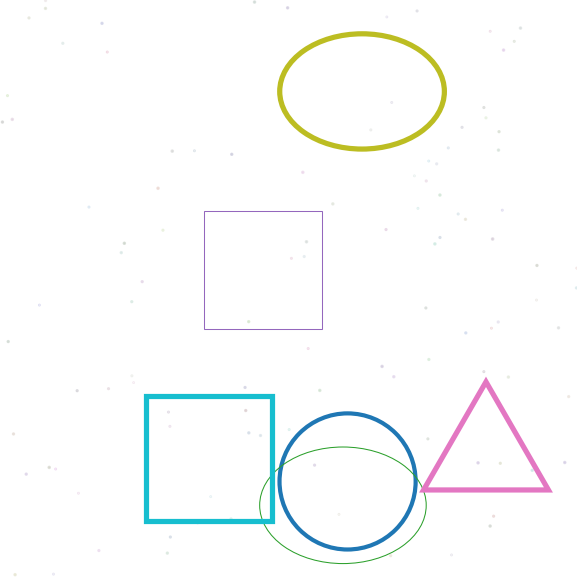[{"shape": "circle", "thickness": 2, "radius": 0.59, "center": [0.602, 0.165]}, {"shape": "oval", "thickness": 0.5, "radius": 0.72, "center": [0.594, 0.124]}, {"shape": "square", "thickness": 0.5, "radius": 0.51, "center": [0.455, 0.532]}, {"shape": "triangle", "thickness": 2.5, "radius": 0.62, "center": [0.842, 0.213]}, {"shape": "oval", "thickness": 2.5, "radius": 0.71, "center": [0.627, 0.841]}, {"shape": "square", "thickness": 2.5, "radius": 0.54, "center": [0.362, 0.205]}]